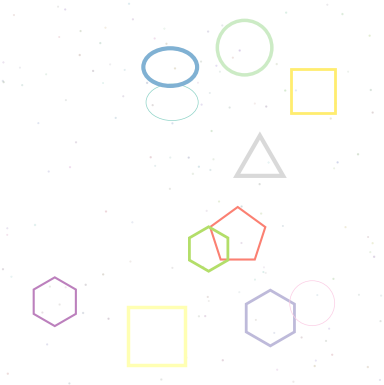[{"shape": "oval", "thickness": 0.5, "radius": 0.34, "center": [0.447, 0.734]}, {"shape": "square", "thickness": 2.5, "radius": 0.37, "center": [0.406, 0.128]}, {"shape": "hexagon", "thickness": 2, "radius": 0.36, "center": [0.702, 0.174]}, {"shape": "pentagon", "thickness": 1.5, "radius": 0.38, "center": [0.617, 0.387]}, {"shape": "oval", "thickness": 3, "radius": 0.35, "center": [0.442, 0.826]}, {"shape": "hexagon", "thickness": 2, "radius": 0.29, "center": [0.542, 0.353]}, {"shape": "circle", "thickness": 0.5, "radius": 0.29, "center": [0.811, 0.213]}, {"shape": "triangle", "thickness": 3, "radius": 0.35, "center": [0.675, 0.578]}, {"shape": "hexagon", "thickness": 1.5, "radius": 0.32, "center": [0.142, 0.216]}, {"shape": "circle", "thickness": 2.5, "radius": 0.35, "center": [0.635, 0.876]}, {"shape": "square", "thickness": 2, "radius": 0.29, "center": [0.813, 0.764]}]